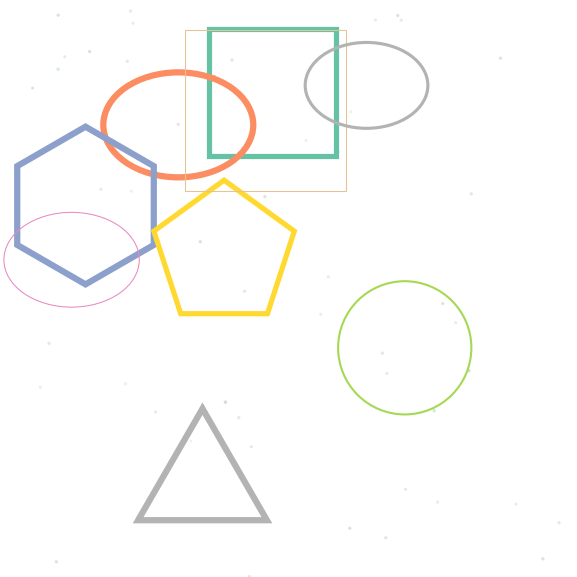[{"shape": "square", "thickness": 2.5, "radius": 0.55, "center": [0.472, 0.84]}, {"shape": "oval", "thickness": 3, "radius": 0.65, "center": [0.309, 0.783]}, {"shape": "hexagon", "thickness": 3, "radius": 0.68, "center": [0.148, 0.643]}, {"shape": "oval", "thickness": 0.5, "radius": 0.59, "center": [0.124, 0.549]}, {"shape": "circle", "thickness": 1, "radius": 0.58, "center": [0.701, 0.397]}, {"shape": "pentagon", "thickness": 2.5, "radius": 0.64, "center": [0.388, 0.559]}, {"shape": "square", "thickness": 0.5, "radius": 0.7, "center": [0.459, 0.808]}, {"shape": "oval", "thickness": 1.5, "radius": 0.53, "center": [0.635, 0.851]}, {"shape": "triangle", "thickness": 3, "radius": 0.64, "center": [0.351, 0.163]}]